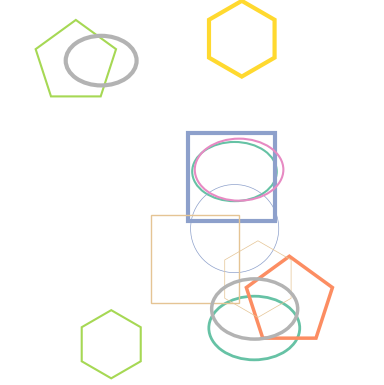[{"shape": "oval", "thickness": 2, "radius": 0.59, "center": [0.66, 0.148]}, {"shape": "oval", "thickness": 1.5, "radius": 0.55, "center": [0.609, 0.554]}, {"shape": "pentagon", "thickness": 2.5, "radius": 0.59, "center": [0.752, 0.217]}, {"shape": "square", "thickness": 3, "radius": 0.57, "center": [0.602, 0.541]}, {"shape": "circle", "thickness": 0.5, "radius": 0.57, "center": [0.609, 0.406]}, {"shape": "oval", "thickness": 1.5, "radius": 0.58, "center": [0.621, 0.559]}, {"shape": "hexagon", "thickness": 1.5, "radius": 0.44, "center": [0.289, 0.106]}, {"shape": "pentagon", "thickness": 1.5, "radius": 0.55, "center": [0.197, 0.838]}, {"shape": "hexagon", "thickness": 3, "radius": 0.49, "center": [0.628, 0.899]}, {"shape": "square", "thickness": 1, "radius": 0.57, "center": [0.506, 0.328]}, {"shape": "hexagon", "thickness": 0.5, "radius": 0.5, "center": [0.67, 0.275]}, {"shape": "oval", "thickness": 3, "radius": 0.46, "center": [0.263, 0.843]}, {"shape": "oval", "thickness": 2.5, "radius": 0.56, "center": [0.661, 0.197]}]